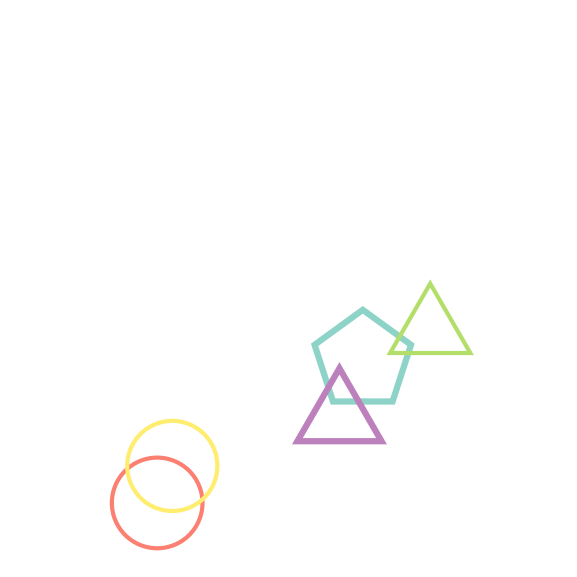[{"shape": "pentagon", "thickness": 3, "radius": 0.44, "center": [0.628, 0.375]}, {"shape": "circle", "thickness": 2, "radius": 0.39, "center": [0.272, 0.128]}, {"shape": "triangle", "thickness": 2, "radius": 0.4, "center": [0.745, 0.428]}, {"shape": "triangle", "thickness": 3, "radius": 0.42, "center": [0.588, 0.277]}, {"shape": "circle", "thickness": 2, "radius": 0.39, "center": [0.298, 0.192]}]